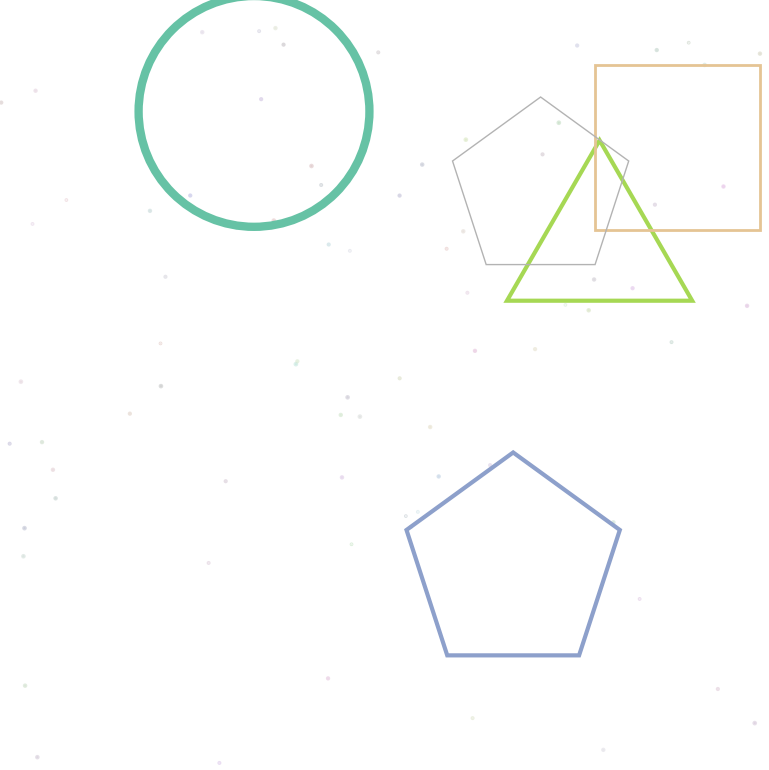[{"shape": "circle", "thickness": 3, "radius": 0.75, "center": [0.33, 0.855]}, {"shape": "pentagon", "thickness": 1.5, "radius": 0.73, "center": [0.666, 0.267]}, {"shape": "triangle", "thickness": 1.5, "radius": 0.69, "center": [0.779, 0.679]}, {"shape": "square", "thickness": 1, "radius": 0.54, "center": [0.88, 0.809]}, {"shape": "pentagon", "thickness": 0.5, "radius": 0.6, "center": [0.702, 0.754]}]